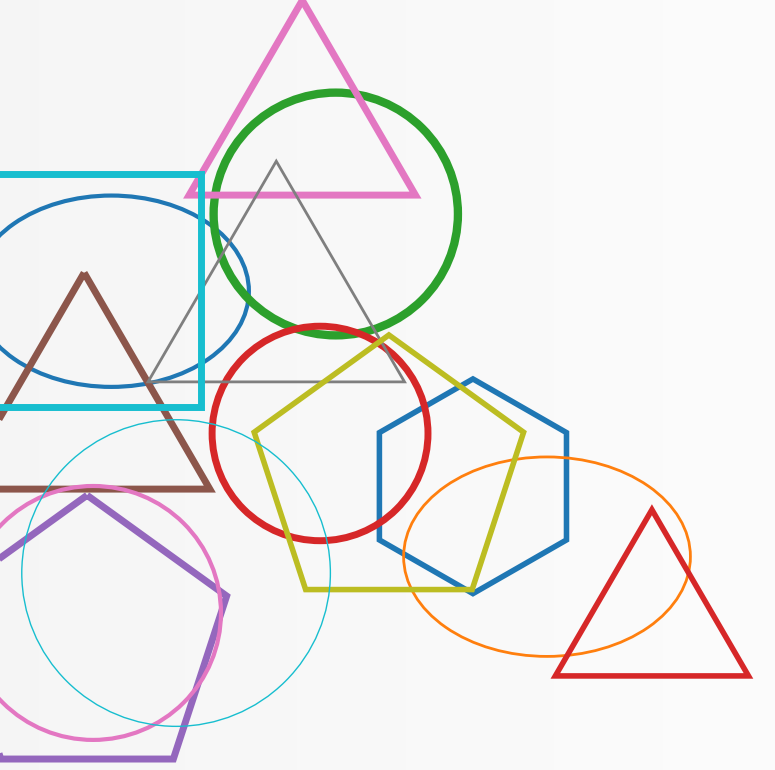[{"shape": "oval", "thickness": 1.5, "radius": 0.89, "center": [0.144, 0.622]}, {"shape": "hexagon", "thickness": 2, "radius": 0.7, "center": [0.61, 0.368]}, {"shape": "oval", "thickness": 1, "radius": 0.93, "center": [0.706, 0.277]}, {"shape": "circle", "thickness": 3, "radius": 0.79, "center": [0.433, 0.722]}, {"shape": "circle", "thickness": 2.5, "radius": 0.7, "center": [0.413, 0.437]}, {"shape": "triangle", "thickness": 2, "radius": 0.72, "center": [0.841, 0.194]}, {"shape": "pentagon", "thickness": 2.5, "radius": 0.95, "center": [0.112, 0.167]}, {"shape": "triangle", "thickness": 2.5, "radius": 0.94, "center": [0.109, 0.458]}, {"shape": "circle", "thickness": 1.5, "radius": 0.82, "center": [0.12, 0.204]}, {"shape": "triangle", "thickness": 2.5, "radius": 0.84, "center": [0.39, 0.831]}, {"shape": "triangle", "thickness": 1, "radius": 0.96, "center": [0.356, 0.6]}, {"shape": "pentagon", "thickness": 2, "radius": 0.91, "center": [0.502, 0.382]}, {"shape": "square", "thickness": 2.5, "radius": 0.76, "center": [0.108, 0.623]}, {"shape": "circle", "thickness": 0.5, "radius": 1.0, "center": [0.227, 0.256]}]